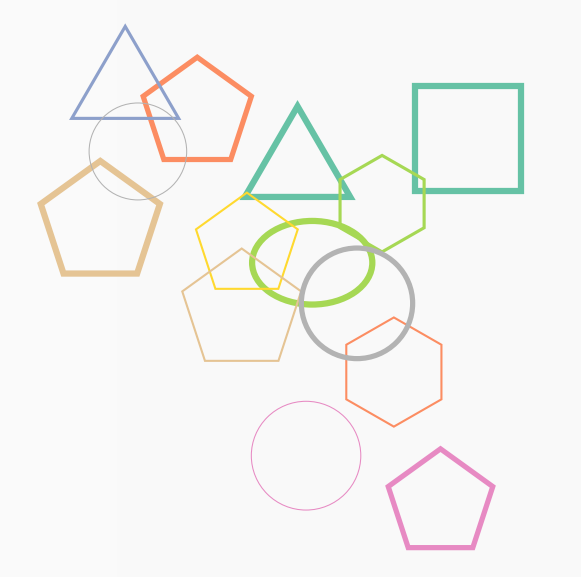[{"shape": "triangle", "thickness": 3, "radius": 0.52, "center": [0.512, 0.71]}, {"shape": "square", "thickness": 3, "radius": 0.46, "center": [0.806, 0.759]}, {"shape": "pentagon", "thickness": 2.5, "radius": 0.49, "center": [0.339, 0.802]}, {"shape": "hexagon", "thickness": 1, "radius": 0.47, "center": [0.678, 0.355]}, {"shape": "triangle", "thickness": 1.5, "radius": 0.53, "center": [0.215, 0.847]}, {"shape": "pentagon", "thickness": 2.5, "radius": 0.47, "center": [0.758, 0.127]}, {"shape": "circle", "thickness": 0.5, "radius": 0.47, "center": [0.527, 0.21]}, {"shape": "oval", "thickness": 3, "radius": 0.52, "center": [0.537, 0.544]}, {"shape": "hexagon", "thickness": 1.5, "radius": 0.42, "center": [0.657, 0.646]}, {"shape": "pentagon", "thickness": 1, "radius": 0.46, "center": [0.425, 0.573]}, {"shape": "pentagon", "thickness": 1, "radius": 0.54, "center": [0.416, 0.461]}, {"shape": "pentagon", "thickness": 3, "radius": 0.54, "center": [0.173, 0.613]}, {"shape": "circle", "thickness": 0.5, "radius": 0.42, "center": [0.237, 0.737]}, {"shape": "circle", "thickness": 2.5, "radius": 0.48, "center": [0.614, 0.474]}]